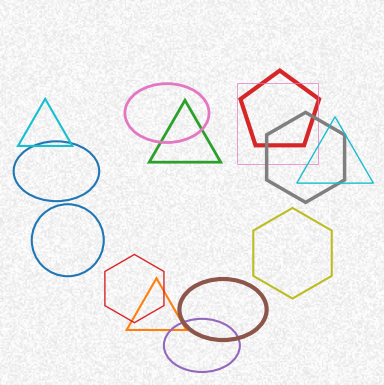[{"shape": "circle", "thickness": 1.5, "radius": 0.47, "center": [0.176, 0.376]}, {"shape": "oval", "thickness": 1.5, "radius": 0.56, "center": [0.147, 0.555]}, {"shape": "triangle", "thickness": 1.5, "radius": 0.45, "center": [0.406, 0.188]}, {"shape": "triangle", "thickness": 2, "radius": 0.54, "center": [0.48, 0.632]}, {"shape": "hexagon", "thickness": 1, "radius": 0.44, "center": [0.349, 0.251]}, {"shape": "pentagon", "thickness": 3, "radius": 0.54, "center": [0.727, 0.709]}, {"shape": "oval", "thickness": 1.5, "radius": 0.49, "center": [0.524, 0.103]}, {"shape": "oval", "thickness": 3, "radius": 0.57, "center": [0.579, 0.196]}, {"shape": "square", "thickness": 0.5, "radius": 0.53, "center": [0.72, 0.68]}, {"shape": "oval", "thickness": 2, "radius": 0.55, "center": [0.434, 0.706]}, {"shape": "hexagon", "thickness": 2.5, "radius": 0.58, "center": [0.794, 0.591]}, {"shape": "hexagon", "thickness": 1.5, "radius": 0.59, "center": [0.76, 0.342]}, {"shape": "triangle", "thickness": 1, "radius": 0.57, "center": [0.87, 0.582]}, {"shape": "triangle", "thickness": 1.5, "radius": 0.41, "center": [0.117, 0.662]}]